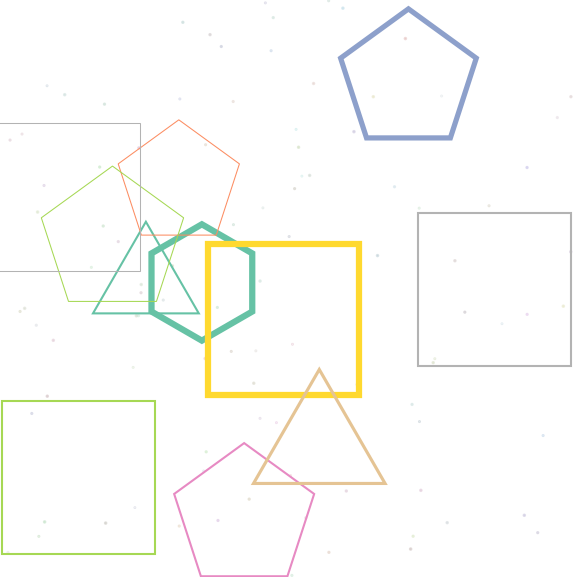[{"shape": "triangle", "thickness": 1, "radius": 0.53, "center": [0.253, 0.509]}, {"shape": "hexagon", "thickness": 3, "radius": 0.5, "center": [0.35, 0.51]}, {"shape": "pentagon", "thickness": 0.5, "radius": 0.55, "center": [0.31, 0.681]}, {"shape": "pentagon", "thickness": 2.5, "radius": 0.62, "center": [0.707, 0.86]}, {"shape": "pentagon", "thickness": 1, "radius": 0.64, "center": [0.423, 0.104]}, {"shape": "square", "thickness": 1, "radius": 0.66, "center": [0.136, 0.172]}, {"shape": "pentagon", "thickness": 0.5, "radius": 0.65, "center": [0.195, 0.582]}, {"shape": "square", "thickness": 3, "radius": 0.66, "center": [0.491, 0.446]}, {"shape": "triangle", "thickness": 1.5, "radius": 0.66, "center": [0.553, 0.228]}, {"shape": "square", "thickness": 1, "radius": 0.66, "center": [0.856, 0.498]}, {"shape": "square", "thickness": 0.5, "radius": 0.64, "center": [0.114, 0.658]}]